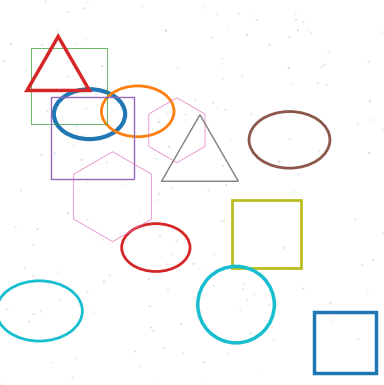[{"shape": "oval", "thickness": 3, "radius": 0.46, "center": [0.232, 0.703]}, {"shape": "square", "thickness": 2.5, "radius": 0.4, "center": [0.896, 0.11]}, {"shape": "oval", "thickness": 2, "radius": 0.47, "center": [0.358, 0.711]}, {"shape": "square", "thickness": 0.5, "radius": 0.5, "center": [0.179, 0.777]}, {"shape": "triangle", "thickness": 2.5, "radius": 0.47, "center": [0.151, 0.812]}, {"shape": "oval", "thickness": 2, "radius": 0.44, "center": [0.405, 0.357]}, {"shape": "square", "thickness": 1, "radius": 0.53, "center": [0.24, 0.641]}, {"shape": "oval", "thickness": 2, "radius": 0.53, "center": [0.752, 0.637]}, {"shape": "hexagon", "thickness": 0.5, "radius": 0.58, "center": [0.292, 0.489]}, {"shape": "hexagon", "thickness": 0.5, "radius": 0.42, "center": [0.46, 0.662]}, {"shape": "triangle", "thickness": 1, "radius": 0.58, "center": [0.519, 0.587]}, {"shape": "square", "thickness": 2, "radius": 0.45, "center": [0.693, 0.392]}, {"shape": "circle", "thickness": 2.5, "radius": 0.5, "center": [0.613, 0.209]}, {"shape": "oval", "thickness": 2, "radius": 0.56, "center": [0.102, 0.192]}]